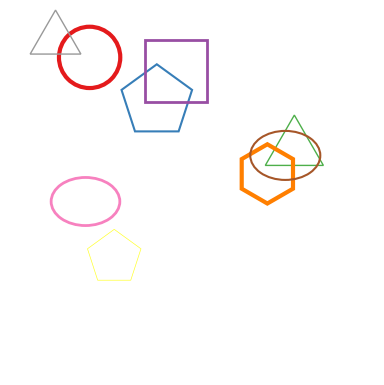[{"shape": "circle", "thickness": 3, "radius": 0.4, "center": [0.233, 0.851]}, {"shape": "pentagon", "thickness": 1.5, "radius": 0.48, "center": [0.407, 0.737]}, {"shape": "triangle", "thickness": 1, "radius": 0.44, "center": [0.765, 0.614]}, {"shape": "square", "thickness": 2, "radius": 0.41, "center": [0.457, 0.816]}, {"shape": "hexagon", "thickness": 3, "radius": 0.38, "center": [0.694, 0.548]}, {"shape": "pentagon", "thickness": 0.5, "radius": 0.37, "center": [0.297, 0.331]}, {"shape": "oval", "thickness": 1.5, "radius": 0.45, "center": [0.741, 0.596]}, {"shape": "oval", "thickness": 2, "radius": 0.45, "center": [0.222, 0.477]}, {"shape": "triangle", "thickness": 1, "radius": 0.38, "center": [0.144, 0.898]}]